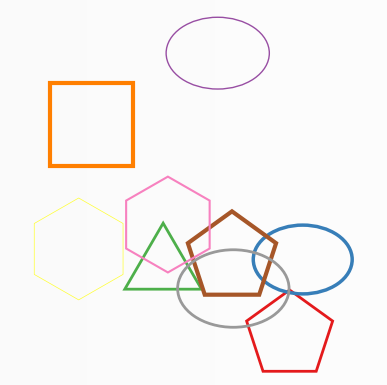[{"shape": "pentagon", "thickness": 2, "radius": 0.58, "center": [0.747, 0.13]}, {"shape": "oval", "thickness": 2.5, "radius": 0.64, "center": [0.781, 0.326]}, {"shape": "triangle", "thickness": 2, "radius": 0.57, "center": [0.421, 0.306]}, {"shape": "oval", "thickness": 1, "radius": 0.67, "center": [0.562, 0.862]}, {"shape": "square", "thickness": 3, "radius": 0.54, "center": [0.236, 0.677]}, {"shape": "hexagon", "thickness": 0.5, "radius": 0.66, "center": [0.203, 0.353]}, {"shape": "pentagon", "thickness": 3, "radius": 0.6, "center": [0.599, 0.331]}, {"shape": "hexagon", "thickness": 1.5, "radius": 0.62, "center": [0.433, 0.417]}, {"shape": "oval", "thickness": 2, "radius": 0.72, "center": [0.602, 0.251]}]